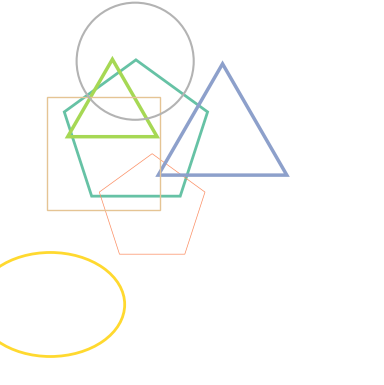[{"shape": "pentagon", "thickness": 2, "radius": 0.98, "center": [0.353, 0.649]}, {"shape": "pentagon", "thickness": 0.5, "radius": 0.72, "center": [0.395, 0.457]}, {"shape": "triangle", "thickness": 2.5, "radius": 0.96, "center": [0.578, 0.642]}, {"shape": "triangle", "thickness": 2.5, "radius": 0.67, "center": [0.292, 0.712]}, {"shape": "oval", "thickness": 2, "radius": 0.96, "center": [0.131, 0.209]}, {"shape": "square", "thickness": 1, "radius": 0.73, "center": [0.269, 0.601]}, {"shape": "circle", "thickness": 1.5, "radius": 0.76, "center": [0.351, 0.841]}]